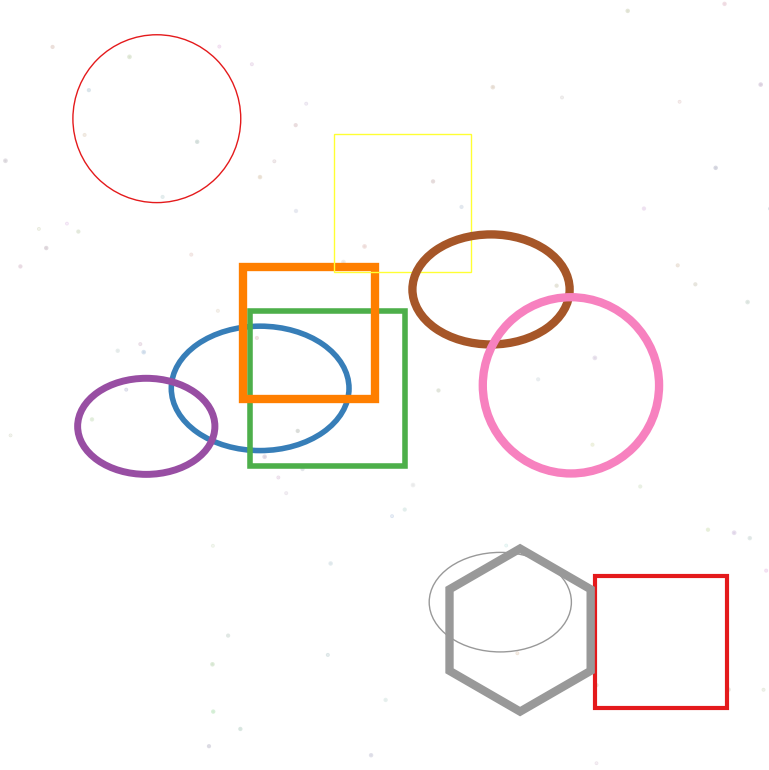[{"shape": "circle", "thickness": 0.5, "radius": 0.54, "center": [0.204, 0.846]}, {"shape": "square", "thickness": 1.5, "radius": 0.43, "center": [0.858, 0.166]}, {"shape": "oval", "thickness": 2, "radius": 0.58, "center": [0.338, 0.496]}, {"shape": "square", "thickness": 2, "radius": 0.5, "center": [0.425, 0.495]}, {"shape": "oval", "thickness": 2.5, "radius": 0.45, "center": [0.19, 0.446]}, {"shape": "square", "thickness": 3, "radius": 0.43, "center": [0.401, 0.567]}, {"shape": "square", "thickness": 0.5, "radius": 0.45, "center": [0.523, 0.736]}, {"shape": "oval", "thickness": 3, "radius": 0.51, "center": [0.638, 0.624]}, {"shape": "circle", "thickness": 3, "radius": 0.57, "center": [0.741, 0.5]}, {"shape": "oval", "thickness": 0.5, "radius": 0.46, "center": [0.65, 0.218]}, {"shape": "hexagon", "thickness": 3, "radius": 0.53, "center": [0.675, 0.182]}]